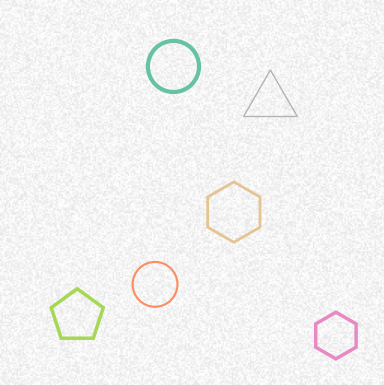[{"shape": "circle", "thickness": 3, "radius": 0.33, "center": [0.451, 0.827]}, {"shape": "circle", "thickness": 1.5, "radius": 0.29, "center": [0.403, 0.261]}, {"shape": "hexagon", "thickness": 2.5, "radius": 0.3, "center": [0.873, 0.128]}, {"shape": "pentagon", "thickness": 2.5, "radius": 0.36, "center": [0.201, 0.179]}, {"shape": "hexagon", "thickness": 2, "radius": 0.39, "center": [0.607, 0.449]}, {"shape": "triangle", "thickness": 1, "radius": 0.4, "center": [0.702, 0.738]}]